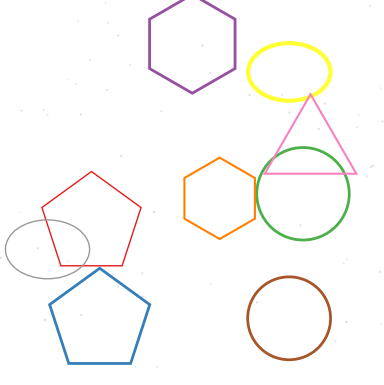[{"shape": "pentagon", "thickness": 1, "radius": 0.68, "center": [0.238, 0.419]}, {"shape": "pentagon", "thickness": 2, "radius": 0.68, "center": [0.259, 0.167]}, {"shape": "circle", "thickness": 2, "radius": 0.6, "center": [0.787, 0.497]}, {"shape": "hexagon", "thickness": 2, "radius": 0.64, "center": [0.5, 0.886]}, {"shape": "hexagon", "thickness": 1.5, "radius": 0.53, "center": [0.571, 0.485]}, {"shape": "oval", "thickness": 3, "radius": 0.53, "center": [0.751, 0.813]}, {"shape": "circle", "thickness": 2, "radius": 0.54, "center": [0.751, 0.173]}, {"shape": "triangle", "thickness": 1.5, "radius": 0.69, "center": [0.807, 0.618]}, {"shape": "oval", "thickness": 1, "radius": 0.55, "center": [0.123, 0.352]}]